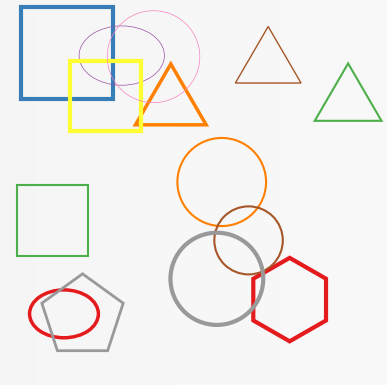[{"shape": "oval", "thickness": 2.5, "radius": 0.44, "center": [0.165, 0.185]}, {"shape": "hexagon", "thickness": 3, "radius": 0.54, "center": [0.748, 0.222]}, {"shape": "square", "thickness": 3, "radius": 0.59, "center": [0.172, 0.862]}, {"shape": "triangle", "thickness": 1.5, "radius": 0.5, "center": [0.898, 0.736]}, {"shape": "square", "thickness": 1.5, "radius": 0.46, "center": [0.135, 0.428]}, {"shape": "oval", "thickness": 0.5, "radius": 0.55, "center": [0.314, 0.856]}, {"shape": "circle", "thickness": 1.5, "radius": 0.57, "center": [0.572, 0.527]}, {"shape": "triangle", "thickness": 2.5, "radius": 0.53, "center": [0.441, 0.728]}, {"shape": "square", "thickness": 3, "radius": 0.46, "center": [0.272, 0.751]}, {"shape": "circle", "thickness": 1.5, "radius": 0.44, "center": [0.641, 0.376]}, {"shape": "triangle", "thickness": 1, "radius": 0.49, "center": [0.692, 0.833]}, {"shape": "circle", "thickness": 0.5, "radius": 0.6, "center": [0.396, 0.853]}, {"shape": "pentagon", "thickness": 2, "radius": 0.55, "center": [0.213, 0.178]}, {"shape": "circle", "thickness": 3, "radius": 0.6, "center": [0.56, 0.276]}]